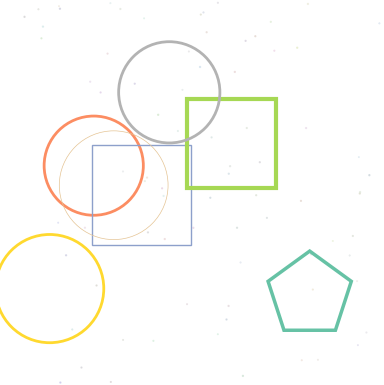[{"shape": "pentagon", "thickness": 2.5, "radius": 0.57, "center": [0.804, 0.234]}, {"shape": "circle", "thickness": 2, "radius": 0.64, "center": [0.243, 0.57]}, {"shape": "square", "thickness": 1, "radius": 0.65, "center": [0.368, 0.493]}, {"shape": "square", "thickness": 3, "radius": 0.58, "center": [0.602, 0.628]}, {"shape": "circle", "thickness": 2, "radius": 0.7, "center": [0.129, 0.25]}, {"shape": "circle", "thickness": 0.5, "radius": 0.71, "center": [0.295, 0.519]}, {"shape": "circle", "thickness": 2, "radius": 0.66, "center": [0.44, 0.76]}]